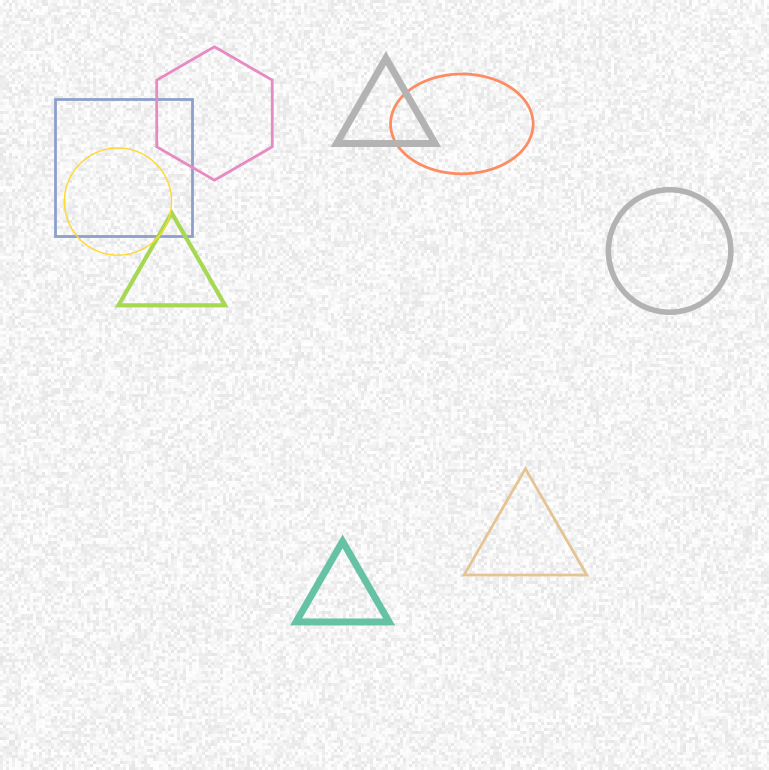[{"shape": "triangle", "thickness": 2.5, "radius": 0.35, "center": [0.445, 0.227]}, {"shape": "oval", "thickness": 1, "radius": 0.46, "center": [0.6, 0.839]}, {"shape": "square", "thickness": 1, "radius": 0.45, "center": [0.161, 0.782]}, {"shape": "hexagon", "thickness": 1, "radius": 0.43, "center": [0.279, 0.853]}, {"shape": "triangle", "thickness": 1.5, "radius": 0.4, "center": [0.223, 0.643]}, {"shape": "circle", "thickness": 0.5, "radius": 0.35, "center": [0.153, 0.738]}, {"shape": "triangle", "thickness": 1, "radius": 0.46, "center": [0.682, 0.299]}, {"shape": "triangle", "thickness": 2.5, "radius": 0.37, "center": [0.501, 0.851]}, {"shape": "circle", "thickness": 2, "radius": 0.4, "center": [0.87, 0.674]}]